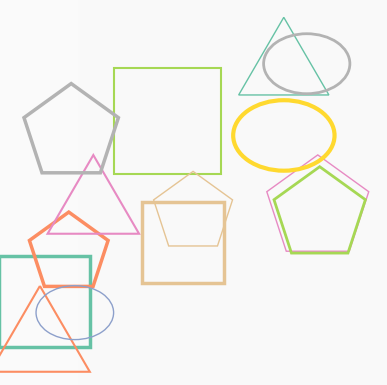[{"shape": "square", "thickness": 2.5, "radius": 0.59, "center": [0.116, 0.216]}, {"shape": "triangle", "thickness": 1, "radius": 0.67, "center": [0.732, 0.821]}, {"shape": "pentagon", "thickness": 2.5, "radius": 0.53, "center": [0.177, 0.342]}, {"shape": "triangle", "thickness": 1.5, "radius": 0.74, "center": [0.103, 0.109]}, {"shape": "oval", "thickness": 1, "radius": 0.5, "center": [0.193, 0.188]}, {"shape": "triangle", "thickness": 1.5, "radius": 0.68, "center": [0.241, 0.461]}, {"shape": "pentagon", "thickness": 1, "radius": 0.69, "center": [0.82, 0.459]}, {"shape": "pentagon", "thickness": 2, "radius": 0.62, "center": [0.825, 0.443]}, {"shape": "square", "thickness": 1.5, "radius": 0.69, "center": [0.433, 0.686]}, {"shape": "oval", "thickness": 3, "radius": 0.65, "center": [0.733, 0.648]}, {"shape": "pentagon", "thickness": 1, "radius": 0.54, "center": [0.498, 0.448]}, {"shape": "square", "thickness": 2.5, "radius": 0.53, "center": [0.473, 0.371]}, {"shape": "oval", "thickness": 2, "radius": 0.56, "center": [0.792, 0.834]}, {"shape": "pentagon", "thickness": 2.5, "radius": 0.64, "center": [0.184, 0.655]}]